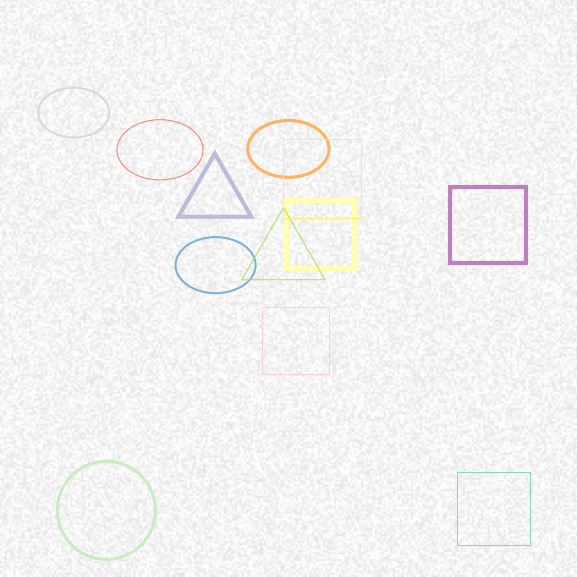[{"shape": "square", "thickness": 0.5, "radius": 0.32, "center": [0.854, 0.119]}, {"shape": "square", "thickness": 2.5, "radius": 0.29, "center": [0.554, 0.593]}, {"shape": "triangle", "thickness": 2, "radius": 0.36, "center": [0.372, 0.66]}, {"shape": "oval", "thickness": 0.5, "radius": 0.37, "center": [0.277, 0.74]}, {"shape": "oval", "thickness": 1, "radius": 0.35, "center": [0.373, 0.54]}, {"shape": "oval", "thickness": 1.5, "radius": 0.35, "center": [0.499, 0.741]}, {"shape": "triangle", "thickness": 0.5, "radius": 0.42, "center": [0.491, 0.556]}, {"shape": "square", "thickness": 0.5, "radius": 0.29, "center": [0.512, 0.41]}, {"shape": "oval", "thickness": 1, "radius": 0.31, "center": [0.128, 0.804]}, {"shape": "square", "thickness": 2, "radius": 0.33, "center": [0.845, 0.609]}, {"shape": "circle", "thickness": 1.5, "radius": 0.42, "center": [0.184, 0.115]}, {"shape": "square", "thickness": 0.5, "radius": 0.34, "center": [0.558, 0.69]}]